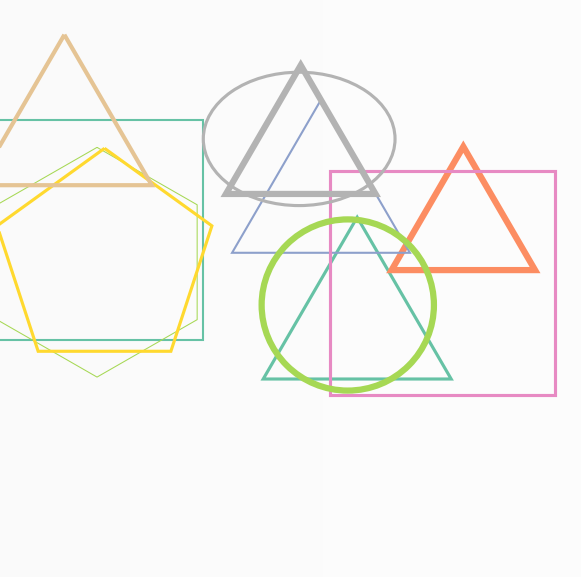[{"shape": "triangle", "thickness": 1.5, "radius": 0.93, "center": [0.615, 0.436]}, {"shape": "square", "thickness": 1, "radius": 0.95, "center": [0.159, 0.601]}, {"shape": "triangle", "thickness": 3, "radius": 0.71, "center": [0.797, 0.603]}, {"shape": "triangle", "thickness": 1, "radius": 0.88, "center": [0.552, 0.65]}, {"shape": "square", "thickness": 1.5, "radius": 0.97, "center": [0.761, 0.509]}, {"shape": "hexagon", "thickness": 0.5, "radius": 0.99, "center": [0.167, 0.545]}, {"shape": "circle", "thickness": 3, "radius": 0.74, "center": [0.598, 0.471]}, {"shape": "pentagon", "thickness": 1.5, "radius": 0.97, "center": [0.18, 0.548]}, {"shape": "triangle", "thickness": 2, "radius": 0.87, "center": [0.111, 0.765]}, {"shape": "triangle", "thickness": 3, "radius": 0.74, "center": [0.517, 0.738]}, {"shape": "oval", "thickness": 1.5, "radius": 0.82, "center": [0.515, 0.759]}]